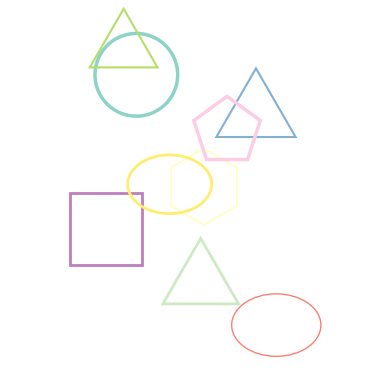[{"shape": "circle", "thickness": 2.5, "radius": 0.54, "center": [0.354, 0.806]}, {"shape": "hexagon", "thickness": 1, "radius": 0.49, "center": [0.529, 0.515]}, {"shape": "oval", "thickness": 1, "radius": 0.58, "center": [0.718, 0.156]}, {"shape": "triangle", "thickness": 1.5, "radius": 0.59, "center": [0.665, 0.704]}, {"shape": "triangle", "thickness": 1.5, "radius": 0.51, "center": [0.321, 0.876]}, {"shape": "pentagon", "thickness": 2.5, "radius": 0.45, "center": [0.59, 0.659]}, {"shape": "square", "thickness": 2, "radius": 0.47, "center": [0.276, 0.406]}, {"shape": "triangle", "thickness": 2, "radius": 0.57, "center": [0.521, 0.267]}, {"shape": "oval", "thickness": 2, "radius": 0.55, "center": [0.441, 0.521]}]